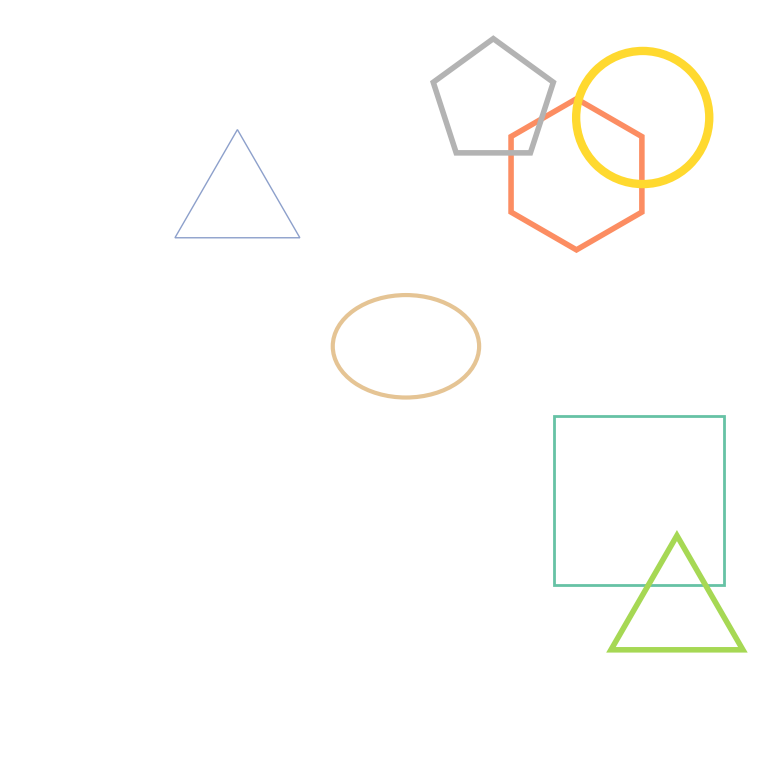[{"shape": "square", "thickness": 1, "radius": 0.55, "center": [0.83, 0.35]}, {"shape": "hexagon", "thickness": 2, "radius": 0.49, "center": [0.749, 0.774]}, {"shape": "triangle", "thickness": 0.5, "radius": 0.47, "center": [0.308, 0.738]}, {"shape": "triangle", "thickness": 2, "radius": 0.49, "center": [0.879, 0.206]}, {"shape": "circle", "thickness": 3, "radius": 0.43, "center": [0.835, 0.847]}, {"shape": "oval", "thickness": 1.5, "radius": 0.48, "center": [0.527, 0.55]}, {"shape": "pentagon", "thickness": 2, "radius": 0.41, "center": [0.641, 0.868]}]